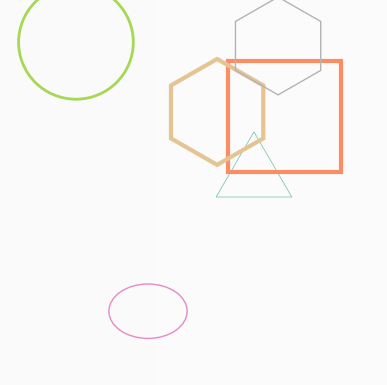[{"shape": "triangle", "thickness": 0.5, "radius": 0.56, "center": [0.655, 0.545]}, {"shape": "square", "thickness": 3, "radius": 0.73, "center": [0.734, 0.697]}, {"shape": "oval", "thickness": 1, "radius": 0.5, "center": [0.382, 0.192]}, {"shape": "circle", "thickness": 2, "radius": 0.74, "center": [0.196, 0.89]}, {"shape": "hexagon", "thickness": 3, "radius": 0.69, "center": [0.56, 0.709]}, {"shape": "hexagon", "thickness": 1, "radius": 0.64, "center": [0.718, 0.881]}]